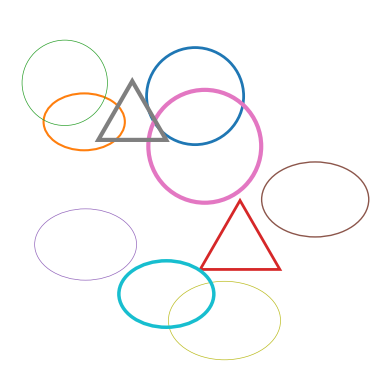[{"shape": "circle", "thickness": 2, "radius": 0.63, "center": [0.507, 0.75]}, {"shape": "oval", "thickness": 1.5, "radius": 0.53, "center": [0.219, 0.684]}, {"shape": "circle", "thickness": 0.5, "radius": 0.55, "center": [0.168, 0.785]}, {"shape": "triangle", "thickness": 2, "radius": 0.6, "center": [0.623, 0.36]}, {"shape": "oval", "thickness": 0.5, "radius": 0.66, "center": [0.222, 0.365]}, {"shape": "oval", "thickness": 1, "radius": 0.7, "center": [0.819, 0.482]}, {"shape": "circle", "thickness": 3, "radius": 0.73, "center": [0.532, 0.62]}, {"shape": "triangle", "thickness": 3, "radius": 0.51, "center": [0.344, 0.688]}, {"shape": "oval", "thickness": 0.5, "radius": 0.73, "center": [0.583, 0.167]}, {"shape": "oval", "thickness": 2.5, "radius": 0.62, "center": [0.432, 0.236]}]